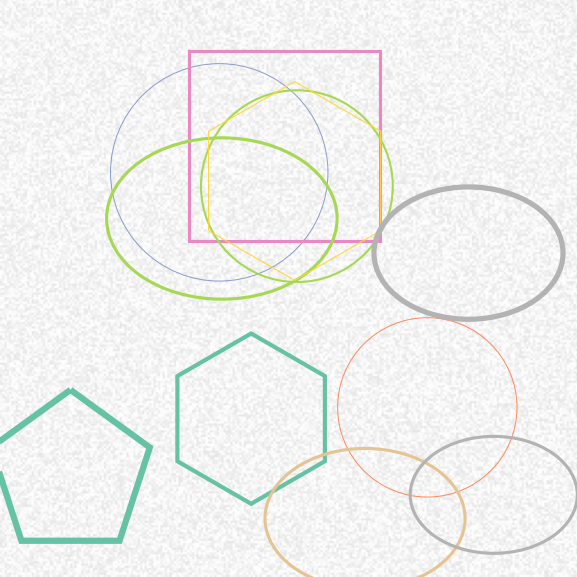[{"shape": "hexagon", "thickness": 2, "radius": 0.74, "center": [0.435, 0.274]}, {"shape": "pentagon", "thickness": 3, "radius": 0.72, "center": [0.122, 0.18]}, {"shape": "circle", "thickness": 0.5, "radius": 0.78, "center": [0.74, 0.294]}, {"shape": "circle", "thickness": 0.5, "radius": 0.94, "center": [0.38, 0.701]}, {"shape": "square", "thickness": 1.5, "radius": 0.82, "center": [0.493, 0.746]}, {"shape": "circle", "thickness": 1, "radius": 0.83, "center": [0.514, 0.677]}, {"shape": "oval", "thickness": 1.5, "radius": 1.0, "center": [0.384, 0.621]}, {"shape": "hexagon", "thickness": 0.5, "radius": 0.86, "center": [0.51, 0.686]}, {"shape": "oval", "thickness": 1.5, "radius": 0.87, "center": [0.632, 0.101]}, {"shape": "oval", "thickness": 2.5, "radius": 0.82, "center": [0.811, 0.561]}, {"shape": "oval", "thickness": 1.5, "radius": 0.72, "center": [0.855, 0.142]}]